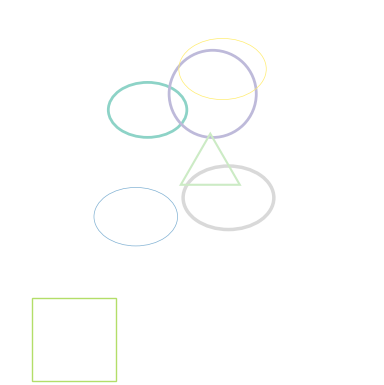[{"shape": "oval", "thickness": 2, "radius": 0.51, "center": [0.383, 0.715]}, {"shape": "circle", "thickness": 2, "radius": 0.57, "center": [0.552, 0.756]}, {"shape": "oval", "thickness": 0.5, "radius": 0.54, "center": [0.353, 0.437]}, {"shape": "square", "thickness": 1, "radius": 0.54, "center": [0.192, 0.118]}, {"shape": "oval", "thickness": 2.5, "radius": 0.59, "center": [0.593, 0.486]}, {"shape": "triangle", "thickness": 1.5, "radius": 0.44, "center": [0.546, 0.564]}, {"shape": "oval", "thickness": 0.5, "radius": 0.57, "center": [0.578, 0.821]}]